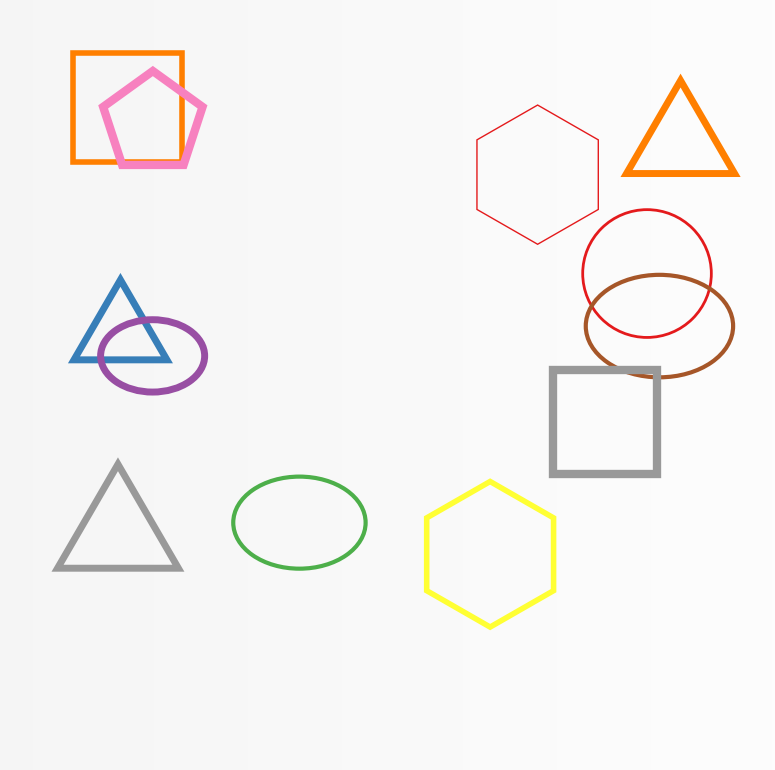[{"shape": "circle", "thickness": 1, "radius": 0.41, "center": [0.835, 0.645]}, {"shape": "hexagon", "thickness": 0.5, "radius": 0.45, "center": [0.694, 0.773]}, {"shape": "triangle", "thickness": 2.5, "radius": 0.35, "center": [0.155, 0.567]}, {"shape": "oval", "thickness": 1.5, "radius": 0.43, "center": [0.386, 0.321]}, {"shape": "oval", "thickness": 2.5, "radius": 0.34, "center": [0.197, 0.538]}, {"shape": "triangle", "thickness": 2.5, "radius": 0.4, "center": [0.878, 0.815]}, {"shape": "square", "thickness": 2, "radius": 0.35, "center": [0.165, 0.86]}, {"shape": "hexagon", "thickness": 2, "radius": 0.47, "center": [0.632, 0.28]}, {"shape": "oval", "thickness": 1.5, "radius": 0.48, "center": [0.851, 0.577]}, {"shape": "pentagon", "thickness": 3, "radius": 0.34, "center": [0.197, 0.84]}, {"shape": "triangle", "thickness": 2.5, "radius": 0.45, "center": [0.152, 0.307]}, {"shape": "square", "thickness": 3, "radius": 0.34, "center": [0.781, 0.452]}]